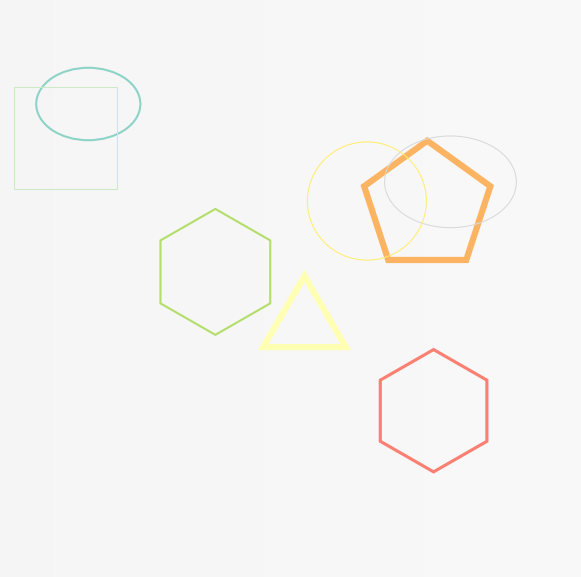[{"shape": "oval", "thickness": 1, "radius": 0.45, "center": [0.152, 0.819]}, {"shape": "triangle", "thickness": 3, "radius": 0.41, "center": [0.524, 0.439]}, {"shape": "hexagon", "thickness": 1.5, "radius": 0.53, "center": [0.746, 0.288]}, {"shape": "pentagon", "thickness": 3, "radius": 0.57, "center": [0.735, 0.641]}, {"shape": "hexagon", "thickness": 1, "radius": 0.55, "center": [0.371, 0.528]}, {"shape": "oval", "thickness": 0.5, "radius": 0.57, "center": [0.775, 0.684]}, {"shape": "square", "thickness": 0.5, "radius": 0.44, "center": [0.113, 0.76]}, {"shape": "circle", "thickness": 0.5, "radius": 0.51, "center": [0.631, 0.651]}]